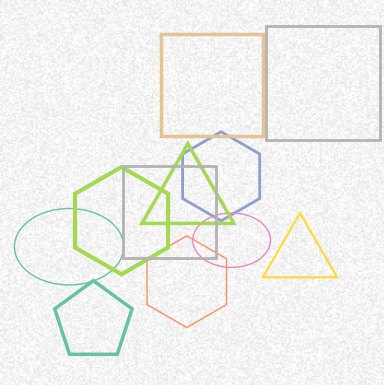[{"shape": "pentagon", "thickness": 2.5, "radius": 0.53, "center": [0.243, 0.165]}, {"shape": "oval", "thickness": 1, "radius": 0.71, "center": [0.179, 0.359]}, {"shape": "hexagon", "thickness": 1, "radius": 0.6, "center": [0.485, 0.268]}, {"shape": "hexagon", "thickness": 2, "radius": 0.58, "center": [0.574, 0.542]}, {"shape": "oval", "thickness": 1, "radius": 0.5, "center": [0.602, 0.376]}, {"shape": "hexagon", "thickness": 3, "radius": 0.7, "center": [0.316, 0.427]}, {"shape": "triangle", "thickness": 2.5, "radius": 0.69, "center": [0.488, 0.489]}, {"shape": "triangle", "thickness": 1.5, "radius": 0.56, "center": [0.779, 0.335]}, {"shape": "square", "thickness": 2.5, "radius": 0.66, "center": [0.551, 0.78]}, {"shape": "square", "thickness": 2, "radius": 0.6, "center": [0.44, 0.45]}, {"shape": "square", "thickness": 2, "radius": 0.74, "center": [0.839, 0.785]}]